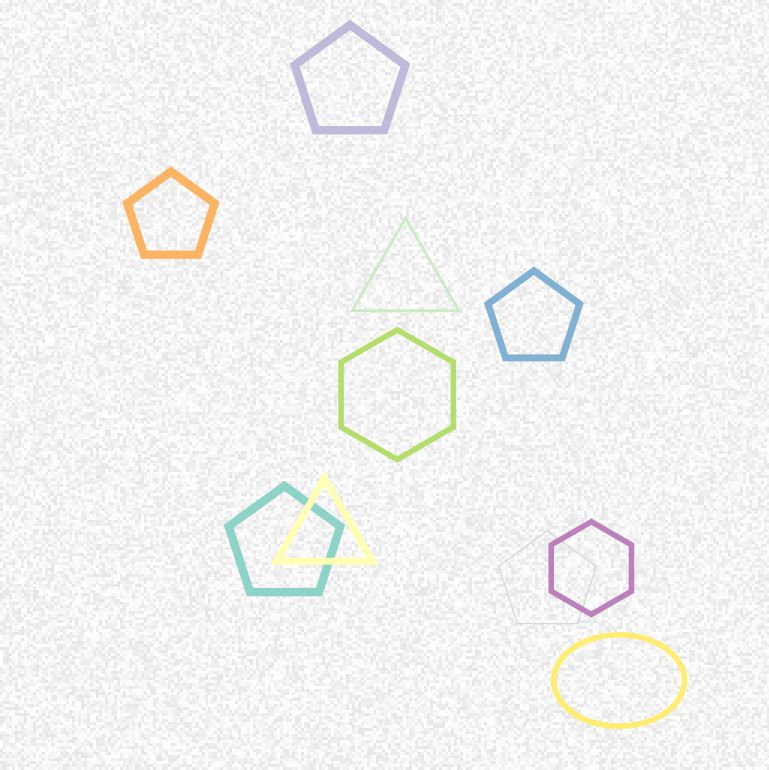[{"shape": "pentagon", "thickness": 3, "radius": 0.38, "center": [0.369, 0.293]}, {"shape": "triangle", "thickness": 2.5, "radius": 0.36, "center": [0.422, 0.307]}, {"shape": "pentagon", "thickness": 3, "radius": 0.38, "center": [0.455, 0.892]}, {"shape": "pentagon", "thickness": 2.5, "radius": 0.31, "center": [0.693, 0.586]}, {"shape": "pentagon", "thickness": 3, "radius": 0.3, "center": [0.222, 0.718]}, {"shape": "hexagon", "thickness": 2, "radius": 0.42, "center": [0.516, 0.487]}, {"shape": "pentagon", "thickness": 0.5, "radius": 0.33, "center": [0.711, 0.244]}, {"shape": "hexagon", "thickness": 2, "radius": 0.3, "center": [0.768, 0.262]}, {"shape": "triangle", "thickness": 1, "radius": 0.4, "center": [0.527, 0.637]}, {"shape": "oval", "thickness": 2, "radius": 0.42, "center": [0.804, 0.116]}]